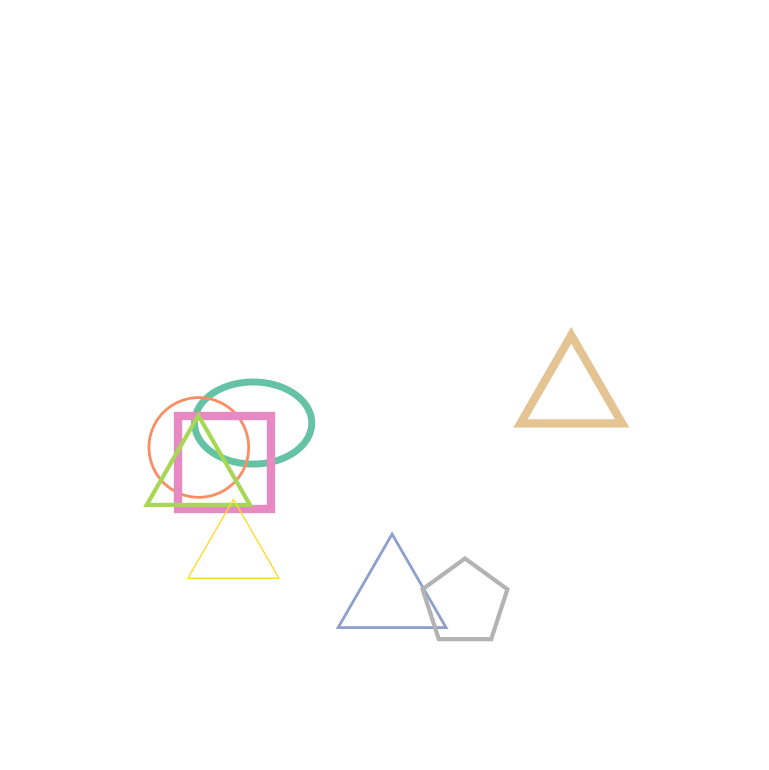[{"shape": "oval", "thickness": 2.5, "radius": 0.38, "center": [0.329, 0.451]}, {"shape": "circle", "thickness": 1, "radius": 0.32, "center": [0.258, 0.419]}, {"shape": "triangle", "thickness": 1, "radius": 0.4, "center": [0.509, 0.225]}, {"shape": "square", "thickness": 3, "radius": 0.3, "center": [0.292, 0.399]}, {"shape": "triangle", "thickness": 1.5, "radius": 0.39, "center": [0.258, 0.383]}, {"shape": "triangle", "thickness": 0.5, "radius": 0.34, "center": [0.303, 0.283]}, {"shape": "triangle", "thickness": 3, "radius": 0.38, "center": [0.742, 0.488]}, {"shape": "pentagon", "thickness": 1.5, "radius": 0.29, "center": [0.604, 0.217]}]